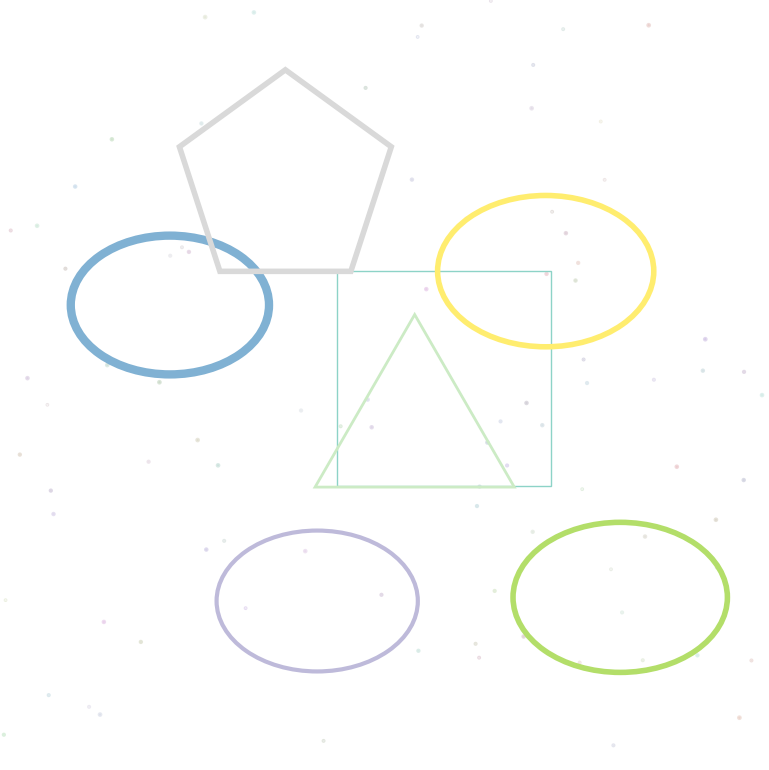[{"shape": "square", "thickness": 0.5, "radius": 0.7, "center": [0.576, 0.508]}, {"shape": "oval", "thickness": 1.5, "radius": 0.65, "center": [0.412, 0.219]}, {"shape": "oval", "thickness": 3, "radius": 0.64, "center": [0.221, 0.604]}, {"shape": "oval", "thickness": 2, "radius": 0.7, "center": [0.805, 0.224]}, {"shape": "pentagon", "thickness": 2, "radius": 0.72, "center": [0.371, 0.765]}, {"shape": "triangle", "thickness": 1, "radius": 0.75, "center": [0.539, 0.442]}, {"shape": "oval", "thickness": 2, "radius": 0.7, "center": [0.709, 0.648]}]